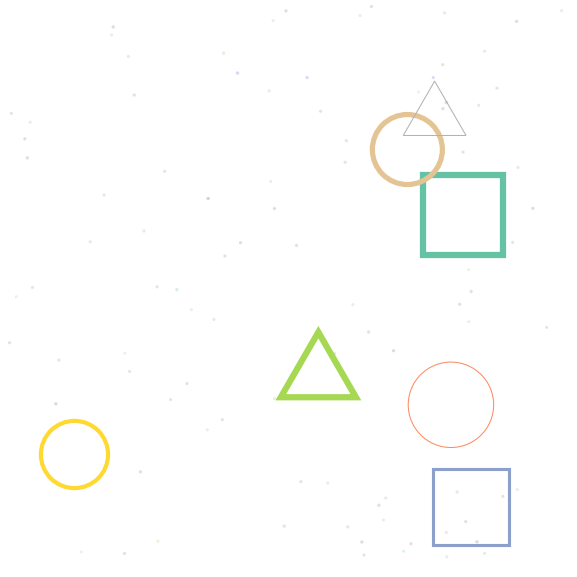[{"shape": "square", "thickness": 3, "radius": 0.34, "center": [0.801, 0.627]}, {"shape": "circle", "thickness": 0.5, "radius": 0.37, "center": [0.781, 0.298]}, {"shape": "square", "thickness": 1.5, "radius": 0.33, "center": [0.815, 0.121]}, {"shape": "triangle", "thickness": 3, "radius": 0.38, "center": [0.551, 0.349]}, {"shape": "circle", "thickness": 2, "radius": 0.29, "center": [0.129, 0.212]}, {"shape": "circle", "thickness": 2.5, "radius": 0.3, "center": [0.705, 0.74]}, {"shape": "triangle", "thickness": 0.5, "radius": 0.31, "center": [0.753, 0.796]}]